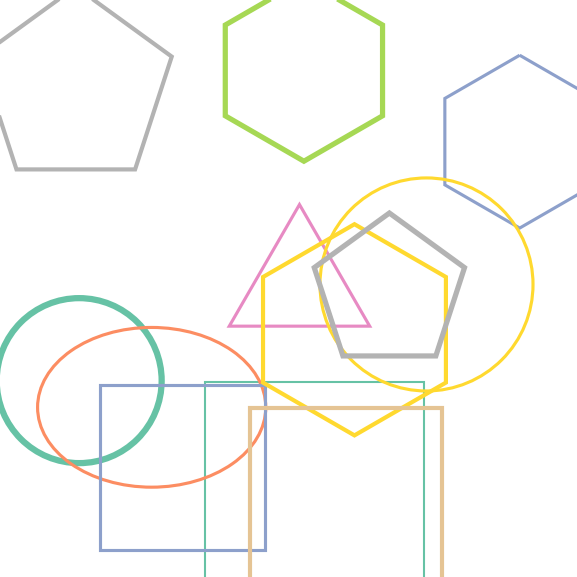[{"shape": "circle", "thickness": 3, "radius": 0.71, "center": [0.137, 0.34]}, {"shape": "square", "thickness": 1, "radius": 0.94, "center": [0.545, 0.149]}, {"shape": "oval", "thickness": 1.5, "radius": 0.99, "center": [0.263, 0.294]}, {"shape": "square", "thickness": 1.5, "radius": 0.71, "center": [0.316, 0.19]}, {"shape": "hexagon", "thickness": 1.5, "radius": 0.75, "center": [0.9, 0.754]}, {"shape": "triangle", "thickness": 1.5, "radius": 0.7, "center": [0.519, 0.505]}, {"shape": "hexagon", "thickness": 2.5, "radius": 0.79, "center": [0.526, 0.877]}, {"shape": "hexagon", "thickness": 2, "radius": 0.91, "center": [0.614, 0.428]}, {"shape": "circle", "thickness": 1.5, "radius": 0.92, "center": [0.739, 0.507]}, {"shape": "square", "thickness": 2, "radius": 0.83, "center": [0.599, 0.126]}, {"shape": "pentagon", "thickness": 2, "radius": 0.87, "center": [0.131, 0.847]}, {"shape": "pentagon", "thickness": 2.5, "radius": 0.68, "center": [0.674, 0.493]}]